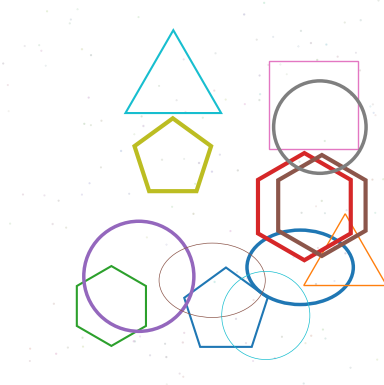[{"shape": "pentagon", "thickness": 1.5, "radius": 0.57, "center": [0.587, 0.191]}, {"shape": "oval", "thickness": 2.5, "radius": 0.69, "center": [0.78, 0.306]}, {"shape": "triangle", "thickness": 1, "radius": 0.62, "center": [0.897, 0.321]}, {"shape": "hexagon", "thickness": 1.5, "radius": 0.52, "center": [0.289, 0.205]}, {"shape": "hexagon", "thickness": 3, "radius": 0.7, "center": [0.791, 0.463]}, {"shape": "circle", "thickness": 2.5, "radius": 0.71, "center": [0.361, 0.282]}, {"shape": "hexagon", "thickness": 3, "radius": 0.66, "center": [0.836, 0.466]}, {"shape": "oval", "thickness": 0.5, "radius": 0.69, "center": [0.551, 0.272]}, {"shape": "square", "thickness": 1, "radius": 0.57, "center": [0.814, 0.727]}, {"shape": "circle", "thickness": 2.5, "radius": 0.6, "center": [0.831, 0.67]}, {"shape": "pentagon", "thickness": 3, "radius": 0.52, "center": [0.449, 0.588]}, {"shape": "circle", "thickness": 0.5, "radius": 0.57, "center": [0.69, 0.181]}, {"shape": "triangle", "thickness": 1.5, "radius": 0.72, "center": [0.45, 0.778]}]